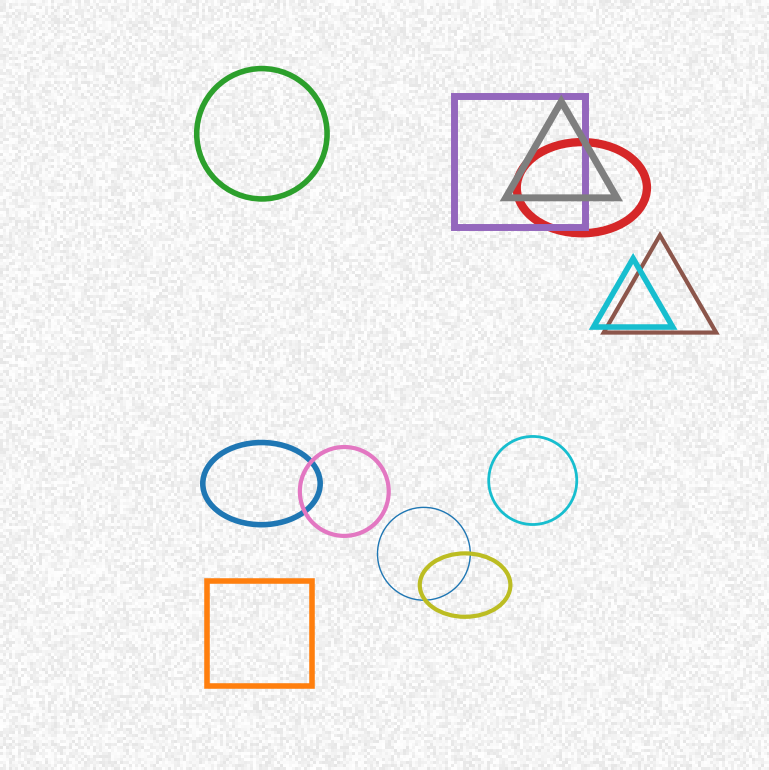[{"shape": "circle", "thickness": 0.5, "radius": 0.3, "center": [0.55, 0.281]}, {"shape": "oval", "thickness": 2, "radius": 0.38, "center": [0.34, 0.372]}, {"shape": "square", "thickness": 2, "radius": 0.34, "center": [0.337, 0.177]}, {"shape": "circle", "thickness": 2, "radius": 0.42, "center": [0.34, 0.826]}, {"shape": "oval", "thickness": 3, "radius": 0.42, "center": [0.756, 0.756]}, {"shape": "square", "thickness": 2.5, "radius": 0.43, "center": [0.674, 0.79]}, {"shape": "triangle", "thickness": 1.5, "radius": 0.42, "center": [0.857, 0.61]}, {"shape": "circle", "thickness": 1.5, "radius": 0.29, "center": [0.447, 0.362]}, {"shape": "triangle", "thickness": 2.5, "radius": 0.42, "center": [0.729, 0.785]}, {"shape": "oval", "thickness": 1.5, "radius": 0.29, "center": [0.604, 0.24]}, {"shape": "triangle", "thickness": 2, "radius": 0.3, "center": [0.822, 0.605]}, {"shape": "circle", "thickness": 1, "radius": 0.29, "center": [0.692, 0.376]}]